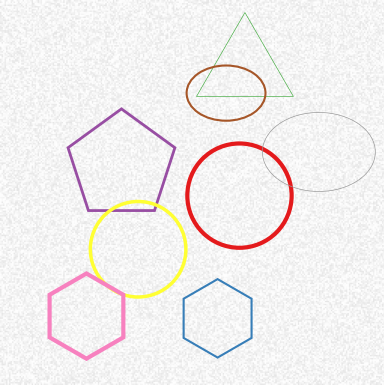[{"shape": "circle", "thickness": 3, "radius": 0.68, "center": [0.622, 0.492]}, {"shape": "hexagon", "thickness": 1.5, "radius": 0.51, "center": [0.565, 0.173]}, {"shape": "triangle", "thickness": 0.5, "radius": 0.73, "center": [0.636, 0.822]}, {"shape": "pentagon", "thickness": 2, "radius": 0.73, "center": [0.315, 0.571]}, {"shape": "circle", "thickness": 2.5, "radius": 0.62, "center": [0.359, 0.353]}, {"shape": "oval", "thickness": 1.5, "radius": 0.51, "center": [0.587, 0.758]}, {"shape": "hexagon", "thickness": 3, "radius": 0.55, "center": [0.225, 0.179]}, {"shape": "oval", "thickness": 0.5, "radius": 0.73, "center": [0.828, 0.605]}]